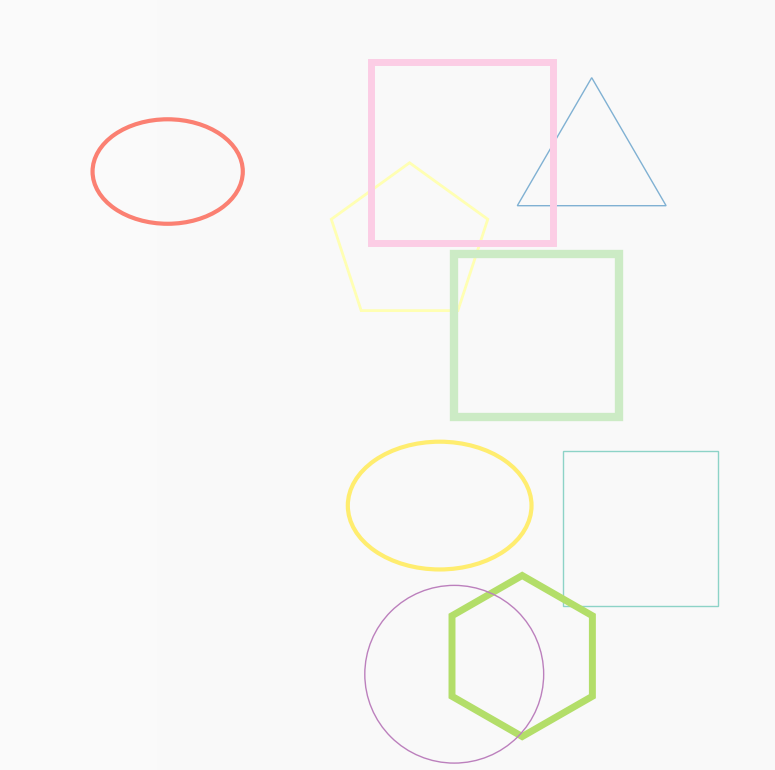[{"shape": "square", "thickness": 0.5, "radius": 0.5, "center": [0.826, 0.314]}, {"shape": "pentagon", "thickness": 1, "radius": 0.53, "center": [0.528, 0.682]}, {"shape": "oval", "thickness": 1.5, "radius": 0.48, "center": [0.216, 0.777]}, {"shape": "triangle", "thickness": 0.5, "radius": 0.55, "center": [0.763, 0.788]}, {"shape": "hexagon", "thickness": 2.5, "radius": 0.52, "center": [0.674, 0.148]}, {"shape": "square", "thickness": 2.5, "radius": 0.59, "center": [0.596, 0.802]}, {"shape": "circle", "thickness": 0.5, "radius": 0.58, "center": [0.586, 0.124]}, {"shape": "square", "thickness": 3, "radius": 0.53, "center": [0.692, 0.564]}, {"shape": "oval", "thickness": 1.5, "radius": 0.59, "center": [0.567, 0.343]}]